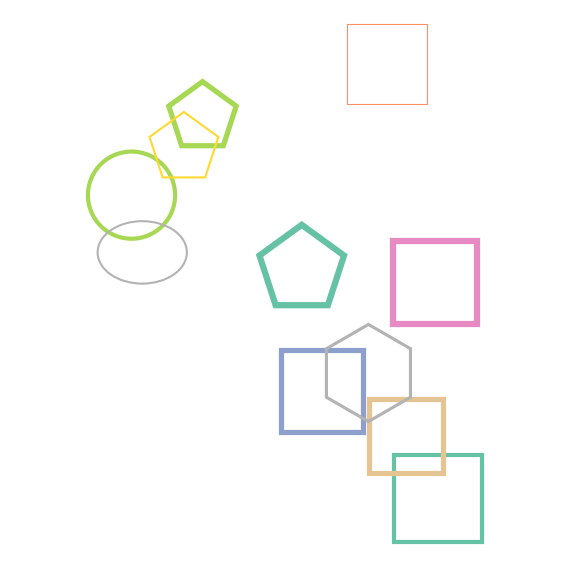[{"shape": "pentagon", "thickness": 3, "radius": 0.38, "center": [0.523, 0.533]}, {"shape": "square", "thickness": 2, "radius": 0.38, "center": [0.758, 0.136]}, {"shape": "square", "thickness": 0.5, "radius": 0.35, "center": [0.669, 0.889]}, {"shape": "square", "thickness": 2.5, "radius": 0.36, "center": [0.557, 0.322]}, {"shape": "square", "thickness": 3, "radius": 0.36, "center": [0.753, 0.51]}, {"shape": "circle", "thickness": 2, "radius": 0.38, "center": [0.228, 0.661]}, {"shape": "pentagon", "thickness": 2.5, "radius": 0.31, "center": [0.351, 0.796]}, {"shape": "pentagon", "thickness": 1, "radius": 0.31, "center": [0.318, 0.743]}, {"shape": "square", "thickness": 2.5, "radius": 0.32, "center": [0.703, 0.244]}, {"shape": "hexagon", "thickness": 1.5, "radius": 0.42, "center": [0.638, 0.353]}, {"shape": "oval", "thickness": 1, "radius": 0.39, "center": [0.246, 0.562]}]